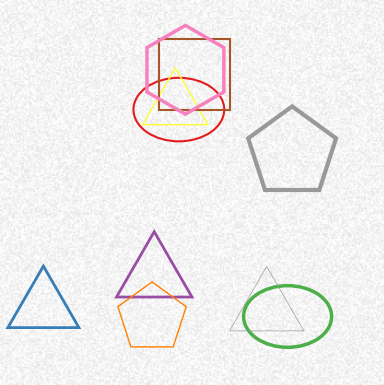[{"shape": "oval", "thickness": 1.5, "radius": 0.59, "center": [0.465, 0.715]}, {"shape": "triangle", "thickness": 2, "radius": 0.53, "center": [0.113, 0.202]}, {"shape": "oval", "thickness": 2.5, "radius": 0.57, "center": [0.747, 0.178]}, {"shape": "triangle", "thickness": 2, "radius": 0.57, "center": [0.401, 0.285]}, {"shape": "pentagon", "thickness": 1, "radius": 0.47, "center": [0.395, 0.175]}, {"shape": "triangle", "thickness": 1, "radius": 0.49, "center": [0.455, 0.725]}, {"shape": "square", "thickness": 1.5, "radius": 0.46, "center": [0.506, 0.806]}, {"shape": "hexagon", "thickness": 2.5, "radius": 0.58, "center": [0.482, 0.819]}, {"shape": "triangle", "thickness": 0.5, "radius": 0.56, "center": [0.693, 0.196]}, {"shape": "pentagon", "thickness": 3, "radius": 0.6, "center": [0.759, 0.604]}]